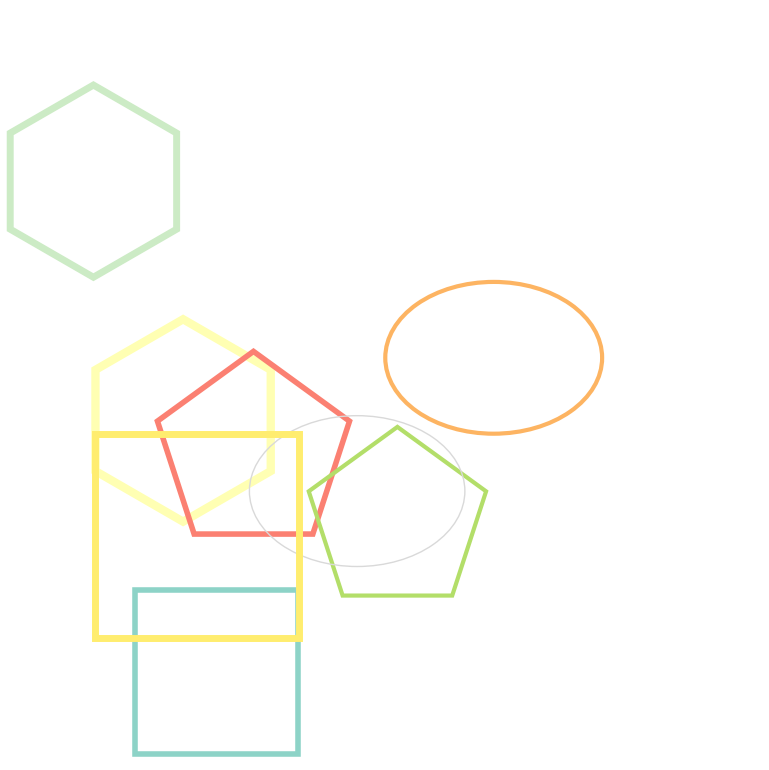[{"shape": "square", "thickness": 2, "radius": 0.53, "center": [0.281, 0.127]}, {"shape": "hexagon", "thickness": 3, "radius": 0.66, "center": [0.238, 0.454]}, {"shape": "pentagon", "thickness": 2, "radius": 0.66, "center": [0.329, 0.413]}, {"shape": "oval", "thickness": 1.5, "radius": 0.7, "center": [0.641, 0.535]}, {"shape": "pentagon", "thickness": 1.5, "radius": 0.61, "center": [0.516, 0.324]}, {"shape": "oval", "thickness": 0.5, "radius": 0.7, "center": [0.464, 0.362]}, {"shape": "hexagon", "thickness": 2.5, "radius": 0.62, "center": [0.121, 0.765]}, {"shape": "square", "thickness": 2.5, "radius": 0.66, "center": [0.255, 0.304]}]